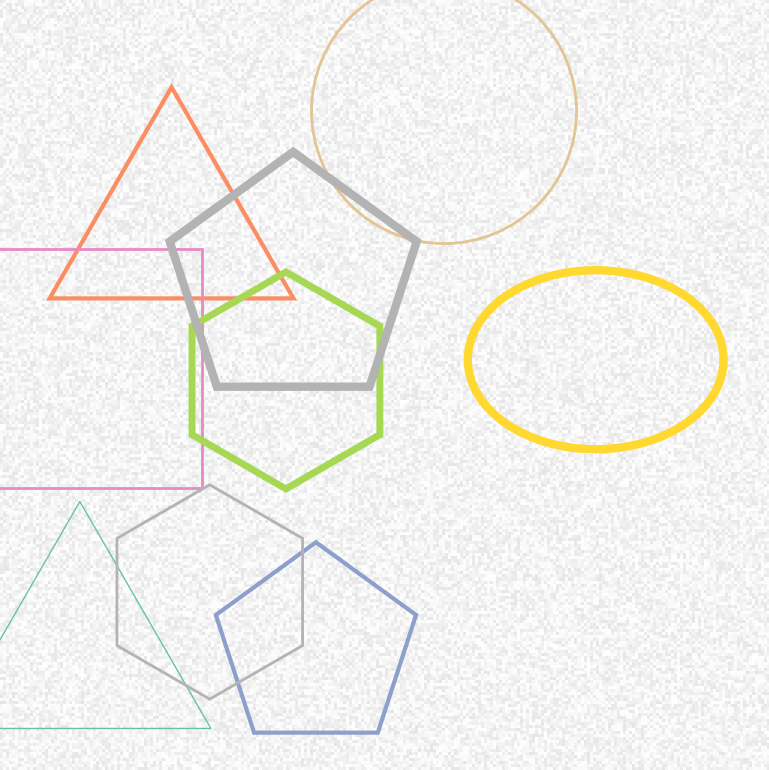[{"shape": "triangle", "thickness": 0.5, "radius": 0.98, "center": [0.104, 0.152]}, {"shape": "triangle", "thickness": 1.5, "radius": 0.91, "center": [0.223, 0.704]}, {"shape": "pentagon", "thickness": 1.5, "radius": 0.68, "center": [0.41, 0.159]}, {"shape": "square", "thickness": 1, "radius": 0.78, "center": [0.107, 0.521]}, {"shape": "hexagon", "thickness": 2.5, "radius": 0.7, "center": [0.371, 0.506]}, {"shape": "oval", "thickness": 3, "radius": 0.83, "center": [0.774, 0.533]}, {"shape": "circle", "thickness": 1, "radius": 0.86, "center": [0.577, 0.856]}, {"shape": "pentagon", "thickness": 3, "radius": 0.84, "center": [0.381, 0.634]}, {"shape": "hexagon", "thickness": 1, "radius": 0.7, "center": [0.272, 0.231]}]